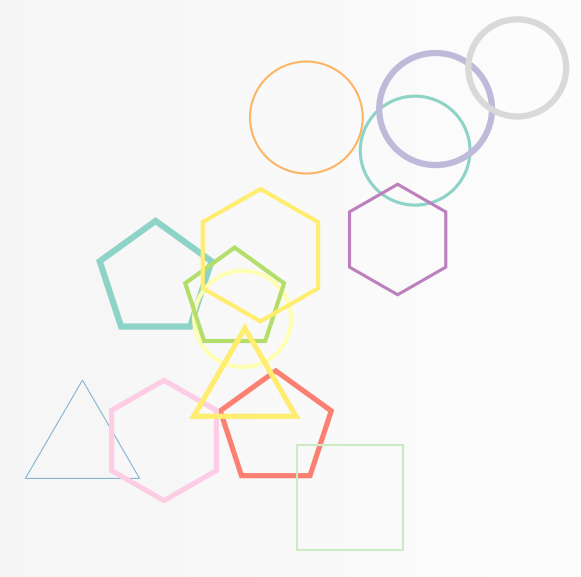[{"shape": "pentagon", "thickness": 3, "radius": 0.51, "center": [0.268, 0.515]}, {"shape": "circle", "thickness": 1.5, "radius": 0.47, "center": [0.714, 0.738]}, {"shape": "circle", "thickness": 2, "radius": 0.42, "center": [0.417, 0.447]}, {"shape": "circle", "thickness": 3, "radius": 0.49, "center": [0.749, 0.81]}, {"shape": "pentagon", "thickness": 2.5, "radius": 0.5, "center": [0.474, 0.257]}, {"shape": "triangle", "thickness": 0.5, "radius": 0.57, "center": [0.142, 0.227]}, {"shape": "circle", "thickness": 1, "radius": 0.48, "center": [0.527, 0.796]}, {"shape": "pentagon", "thickness": 2, "radius": 0.45, "center": [0.404, 0.481]}, {"shape": "hexagon", "thickness": 2.5, "radius": 0.52, "center": [0.282, 0.236]}, {"shape": "circle", "thickness": 3, "radius": 0.42, "center": [0.89, 0.882]}, {"shape": "hexagon", "thickness": 1.5, "radius": 0.48, "center": [0.684, 0.584]}, {"shape": "square", "thickness": 1, "radius": 0.46, "center": [0.602, 0.137]}, {"shape": "hexagon", "thickness": 2, "radius": 0.57, "center": [0.448, 0.557]}, {"shape": "triangle", "thickness": 2.5, "radius": 0.51, "center": [0.421, 0.329]}]